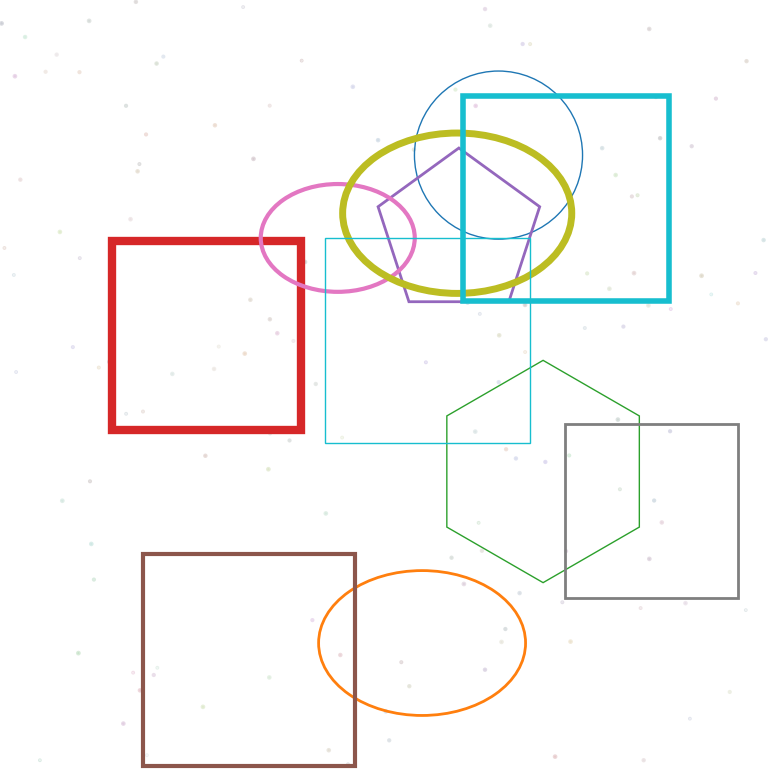[{"shape": "circle", "thickness": 0.5, "radius": 0.55, "center": [0.647, 0.799]}, {"shape": "oval", "thickness": 1, "radius": 0.67, "center": [0.548, 0.165]}, {"shape": "hexagon", "thickness": 0.5, "radius": 0.72, "center": [0.705, 0.388]}, {"shape": "square", "thickness": 3, "radius": 0.61, "center": [0.268, 0.564]}, {"shape": "pentagon", "thickness": 1, "radius": 0.55, "center": [0.596, 0.697]}, {"shape": "square", "thickness": 1.5, "radius": 0.69, "center": [0.324, 0.143]}, {"shape": "oval", "thickness": 1.5, "radius": 0.5, "center": [0.439, 0.691]}, {"shape": "square", "thickness": 1, "radius": 0.56, "center": [0.846, 0.336]}, {"shape": "oval", "thickness": 2.5, "radius": 0.74, "center": [0.594, 0.723]}, {"shape": "square", "thickness": 2, "radius": 0.67, "center": [0.735, 0.742]}, {"shape": "square", "thickness": 0.5, "radius": 0.67, "center": [0.555, 0.558]}]